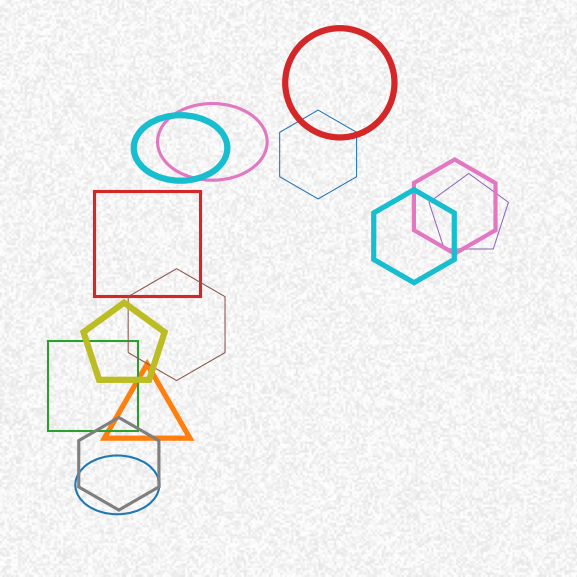[{"shape": "hexagon", "thickness": 0.5, "radius": 0.38, "center": [0.551, 0.732]}, {"shape": "oval", "thickness": 1, "radius": 0.36, "center": [0.203, 0.16]}, {"shape": "triangle", "thickness": 2.5, "radius": 0.43, "center": [0.255, 0.283]}, {"shape": "square", "thickness": 1, "radius": 0.39, "center": [0.161, 0.331]}, {"shape": "square", "thickness": 1.5, "radius": 0.46, "center": [0.255, 0.578]}, {"shape": "circle", "thickness": 3, "radius": 0.47, "center": [0.588, 0.856]}, {"shape": "pentagon", "thickness": 0.5, "radius": 0.36, "center": [0.812, 0.626]}, {"shape": "hexagon", "thickness": 0.5, "radius": 0.48, "center": [0.306, 0.437]}, {"shape": "oval", "thickness": 1.5, "radius": 0.47, "center": [0.368, 0.753]}, {"shape": "hexagon", "thickness": 2, "radius": 0.41, "center": [0.787, 0.641]}, {"shape": "hexagon", "thickness": 1.5, "radius": 0.4, "center": [0.206, 0.196]}, {"shape": "pentagon", "thickness": 3, "radius": 0.37, "center": [0.215, 0.401]}, {"shape": "hexagon", "thickness": 2.5, "radius": 0.4, "center": [0.717, 0.59]}, {"shape": "oval", "thickness": 3, "radius": 0.41, "center": [0.313, 0.743]}]